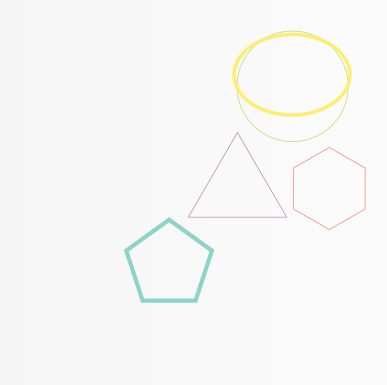[{"shape": "pentagon", "thickness": 3, "radius": 0.58, "center": [0.436, 0.313]}, {"shape": "hexagon", "thickness": 0.5, "radius": 0.53, "center": [0.85, 0.51]}, {"shape": "circle", "thickness": 0.5, "radius": 0.72, "center": [0.755, 0.776]}, {"shape": "triangle", "thickness": 0.5, "radius": 0.73, "center": [0.613, 0.509]}, {"shape": "oval", "thickness": 2.5, "radius": 0.75, "center": [0.754, 0.806]}]